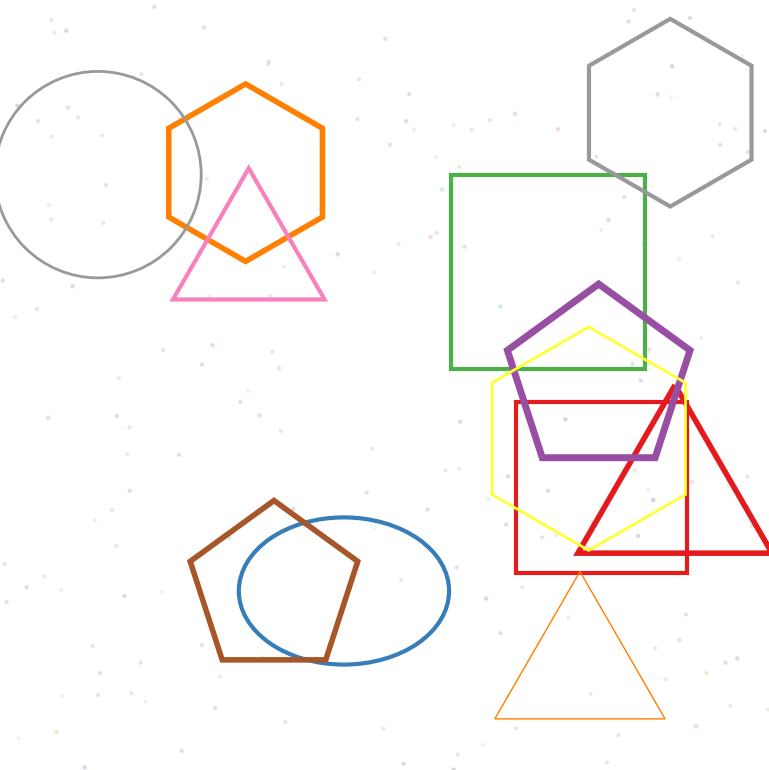[{"shape": "triangle", "thickness": 2, "radius": 0.73, "center": [0.877, 0.354]}, {"shape": "square", "thickness": 1.5, "radius": 0.55, "center": [0.781, 0.367]}, {"shape": "oval", "thickness": 1.5, "radius": 0.68, "center": [0.447, 0.232]}, {"shape": "square", "thickness": 1.5, "radius": 0.63, "center": [0.711, 0.647]}, {"shape": "pentagon", "thickness": 2.5, "radius": 0.62, "center": [0.778, 0.506]}, {"shape": "hexagon", "thickness": 2, "radius": 0.58, "center": [0.319, 0.776]}, {"shape": "triangle", "thickness": 0.5, "radius": 0.64, "center": [0.753, 0.13]}, {"shape": "hexagon", "thickness": 1, "radius": 0.73, "center": [0.765, 0.43]}, {"shape": "pentagon", "thickness": 2, "radius": 0.57, "center": [0.356, 0.236]}, {"shape": "triangle", "thickness": 1.5, "radius": 0.57, "center": [0.323, 0.668]}, {"shape": "circle", "thickness": 1, "radius": 0.67, "center": [0.127, 0.773]}, {"shape": "hexagon", "thickness": 1.5, "radius": 0.61, "center": [0.87, 0.854]}]